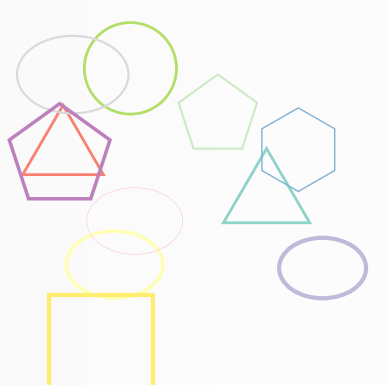[{"shape": "triangle", "thickness": 2, "radius": 0.64, "center": [0.688, 0.486]}, {"shape": "oval", "thickness": 2.5, "radius": 0.62, "center": [0.296, 0.313]}, {"shape": "oval", "thickness": 3, "radius": 0.56, "center": [0.832, 0.304]}, {"shape": "triangle", "thickness": 2, "radius": 0.6, "center": [0.163, 0.607]}, {"shape": "hexagon", "thickness": 1, "radius": 0.54, "center": [0.77, 0.611]}, {"shape": "circle", "thickness": 2, "radius": 0.59, "center": [0.337, 0.822]}, {"shape": "oval", "thickness": 0.5, "radius": 0.62, "center": [0.348, 0.426]}, {"shape": "oval", "thickness": 1.5, "radius": 0.72, "center": [0.188, 0.806]}, {"shape": "pentagon", "thickness": 2.5, "radius": 0.68, "center": [0.154, 0.594]}, {"shape": "pentagon", "thickness": 1.5, "radius": 0.53, "center": [0.562, 0.7]}, {"shape": "square", "thickness": 3, "radius": 0.67, "center": [0.261, 0.102]}]